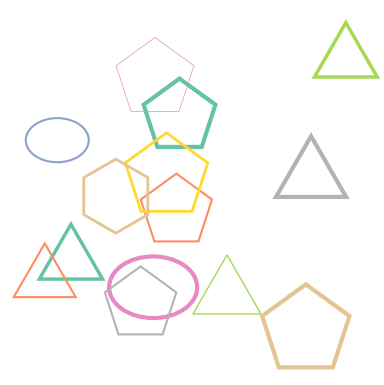[{"shape": "pentagon", "thickness": 3, "radius": 0.49, "center": [0.466, 0.698]}, {"shape": "triangle", "thickness": 2.5, "radius": 0.47, "center": [0.184, 0.323]}, {"shape": "pentagon", "thickness": 1.5, "radius": 0.49, "center": [0.458, 0.452]}, {"shape": "triangle", "thickness": 1.5, "radius": 0.46, "center": [0.116, 0.275]}, {"shape": "oval", "thickness": 1.5, "radius": 0.41, "center": [0.149, 0.636]}, {"shape": "pentagon", "thickness": 0.5, "radius": 0.53, "center": [0.403, 0.796]}, {"shape": "oval", "thickness": 3, "radius": 0.57, "center": [0.398, 0.254]}, {"shape": "triangle", "thickness": 2.5, "radius": 0.47, "center": [0.898, 0.847]}, {"shape": "triangle", "thickness": 1, "radius": 0.51, "center": [0.59, 0.236]}, {"shape": "pentagon", "thickness": 2, "radius": 0.56, "center": [0.433, 0.542]}, {"shape": "pentagon", "thickness": 3, "radius": 0.6, "center": [0.794, 0.142]}, {"shape": "hexagon", "thickness": 2, "radius": 0.48, "center": [0.301, 0.491]}, {"shape": "pentagon", "thickness": 1.5, "radius": 0.49, "center": [0.365, 0.21]}, {"shape": "triangle", "thickness": 3, "radius": 0.53, "center": [0.808, 0.541]}]